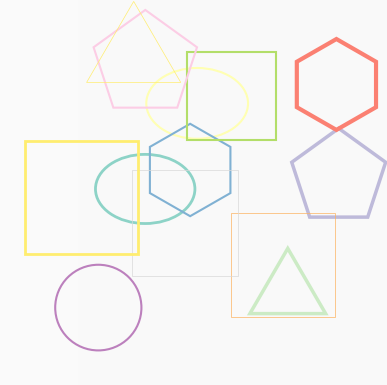[{"shape": "oval", "thickness": 2, "radius": 0.64, "center": [0.375, 0.509]}, {"shape": "oval", "thickness": 1.5, "radius": 0.66, "center": [0.509, 0.732]}, {"shape": "pentagon", "thickness": 2.5, "radius": 0.64, "center": [0.874, 0.539]}, {"shape": "hexagon", "thickness": 3, "radius": 0.59, "center": [0.868, 0.781]}, {"shape": "hexagon", "thickness": 1.5, "radius": 0.6, "center": [0.491, 0.558]}, {"shape": "square", "thickness": 0.5, "radius": 0.67, "center": [0.73, 0.311]}, {"shape": "square", "thickness": 1.5, "radius": 0.57, "center": [0.598, 0.751]}, {"shape": "pentagon", "thickness": 1.5, "radius": 0.7, "center": [0.375, 0.834]}, {"shape": "square", "thickness": 0.5, "radius": 0.68, "center": [0.478, 0.421]}, {"shape": "circle", "thickness": 1.5, "radius": 0.56, "center": [0.254, 0.201]}, {"shape": "triangle", "thickness": 2.5, "radius": 0.56, "center": [0.743, 0.242]}, {"shape": "triangle", "thickness": 0.5, "radius": 0.7, "center": [0.345, 0.856]}, {"shape": "square", "thickness": 2, "radius": 0.73, "center": [0.209, 0.487]}]